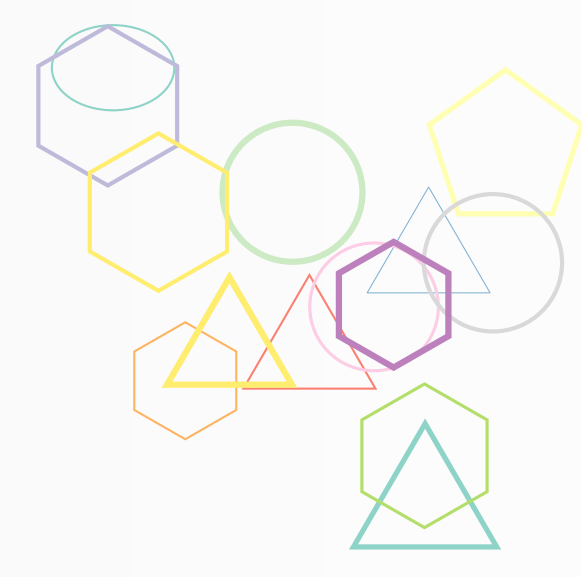[{"shape": "oval", "thickness": 1, "radius": 0.53, "center": [0.195, 0.882]}, {"shape": "triangle", "thickness": 2.5, "radius": 0.71, "center": [0.731, 0.123]}, {"shape": "pentagon", "thickness": 2.5, "radius": 0.69, "center": [0.87, 0.74]}, {"shape": "hexagon", "thickness": 2, "radius": 0.69, "center": [0.185, 0.816]}, {"shape": "triangle", "thickness": 1, "radius": 0.66, "center": [0.532, 0.392]}, {"shape": "triangle", "thickness": 0.5, "radius": 0.61, "center": [0.737, 0.553]}, {"shape": "hexagon", "thickness": 1, "radius": 0.51, "center": [0.319, 0.34]}, {"shape": "hexagon", "thickness": 1.5, "radius": 0.62, "center": [0.73, 0.21]}, {"shape": "circle", "thickness": 1.5, "radius": 0.55, "center": [0.644, 0.468]}, {"shape": "circle", "thickness": 2, "radius": 0.59, "center": [0.848, 0.544]}, {"shape": "hexagon", "thickness": 3, "radius": 0.54, "center": [0.677, 0.472]}, {"shape": "circle", "thickness": 3, "radius": 0.6, "center": [0.503, 0.666]}, {"shape": "hexagon", "thickness": 2, "radius": 0.68, "center": [0.273, 0.632]}, {"shape": "triangle", "thickness": 3, "radius": 0.62, "center": [0.395, 0.395]}]